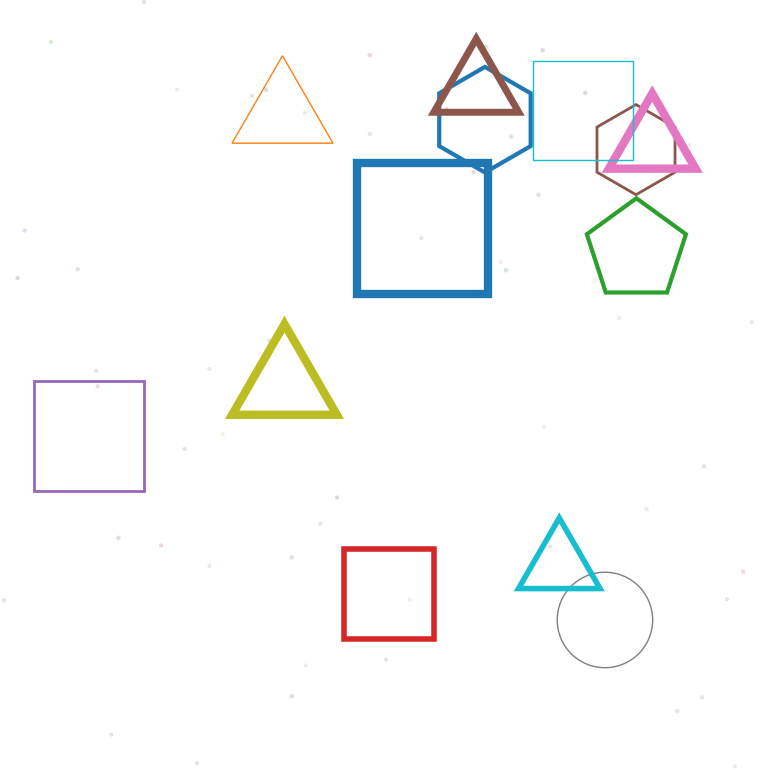[{"shape": "square", "thickness": 3, "radius": 0.43, "center": [0.548, 0.703]}, {"shape": "hexagon", "thickness": 1.5, "radius": 0.34, "center": [0.63, 0.845]}, {"shape": "triangle", "thickness": 0.5, "radius": 0.38, "center": [0.367, 0.852]}, {"shape": "pentagon", "thickness": 1.5, "radius": 0.34, "center": [0.826, 0.675]}, {"shape": "square", "thickness": 2, "radius": 0.29, "center": [0.506, 0.228]}, {"shape": "square", "thickness": 1, "radius": 0.36, "center": [0.116, 0.434]}, {"shape": "triangle", "thickness": 2.5, "radius": 0.32, "center": [0.619, 0.886]}, {"shape": "hexagon", "thickness": 1, "radius": 0.29, "center": [0.826, 0.806]}, {"shape": "triangle", "thickness": 3, "radius": 0.33, "center": [0.847, 0.813]}, {"shape": "circle", "thickness": 0.5, "radius": 0.31, "center": [0.786, 0.195]}, {"shape": "triangle", "thickness": 3, "radius": 0.39, "center": [0.369, 0.501]}, {"shape": "triangle", "thickness": 2, "radius": 0.31, "center": [0.726, 0.266]}, {"shape": "square", "thickness": 0.5, "radius": 0.32, "center": [0.757, 0.856]}]